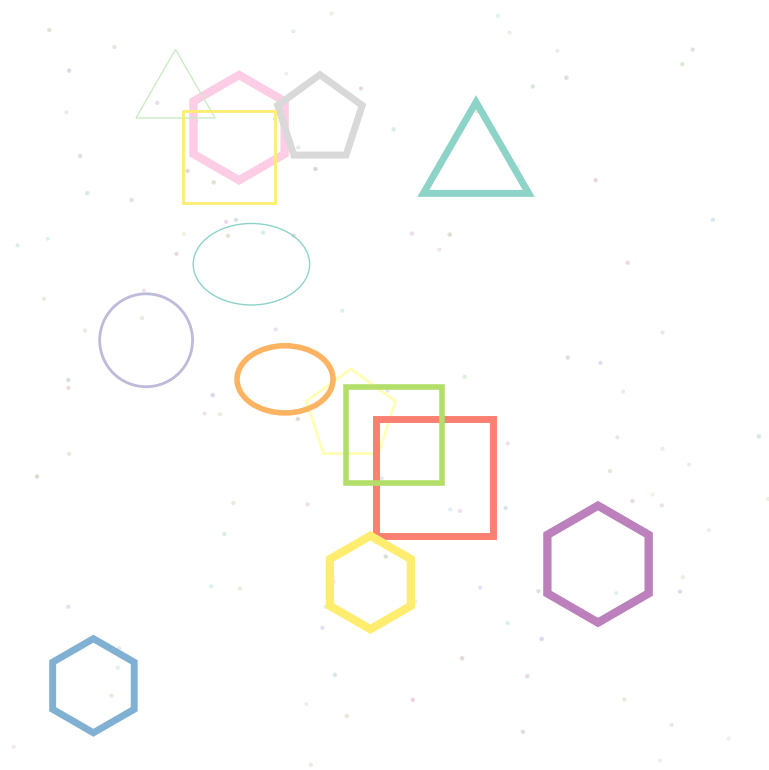[{"shape": "oval", "thickness": 0.5, "radius": 0.38, "center": [0.327, 0.657]}, {"shape": "triangle", "thickness": 2.5, "radius": 0.39, "center": [0.618, 0.788]}, {"shape": "pentagon", "thickness": 1, "radius": 0.3, "center": [0.456, 0.46]}, {"shape": "circle", "thickness": 1, "radius": 0.3, "center": [0.19, 0.558]}, {"shape": "square", "thickness": 2.5, "radius": 0.38, "center": [0.565, 0.38]}, {"shape": "hexagon", "thickness": 2.5, "radius": 0.31, "center": [0.121, 0.109]}, {"shape": "oval", "thickness": 2, "radius": 0.31, "center": [0.37, 0.507]}, {"shape": "square", "thickness": 2, "radius": 0.31, "center": [0.511, 0.435]}, {"shape": "hexagon", "thickness": 3, "radius": 0.34, "center": [0.31, 0.834]}, {"shape": "pentagon", "thickness": 2.5, "radius": 0.29, "center": [0.416, 0.845]}, {"shape": "hexagon", "thickness": 3, "radius": 0.38, "center": [0.777, 0.267]}, {"shape": "triangle", "thickness": 0.5, "radius": 0.3, "center": [0.228, 0.876]}, {"shape": "hexagon", "thickness": 3, "radius": 0.3, "center": [0.481, 0.244]}, {"shape": "square", "thickness": 1, "radius": 0.3, "center": [0.298, 0.796]}]